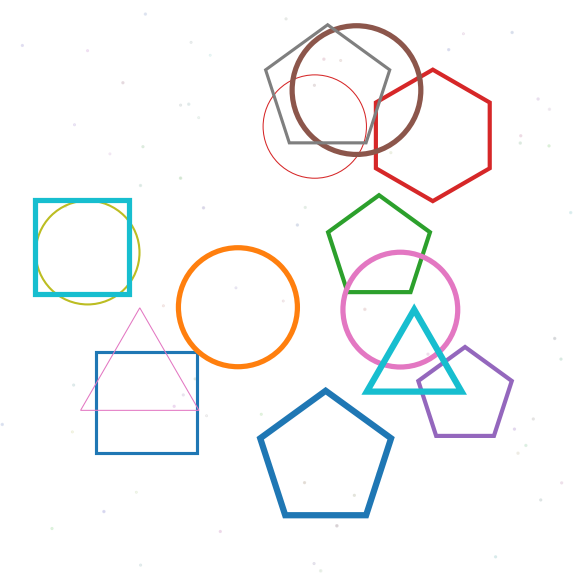[{"shape": "square", "thickness": 1.5, "radius": 0.44, "center": [0.253, 0.302]}, {"shape": "pentagon", "thickness": 3, "radius": 0.6, "center": [0.564, 0.203]}, {"shape": "circle", "thickness": 2.5, "radius": 0.52, "center": [0.412, 0.467]}, {"shape": "pentagon", "thickness": 2, "radius": 0.46, "center": [0.656, 0.568]}, {"shape": "circle", "thickness": 0.5, "radius": 0.45, "center": [0.545, 0.78]}, {"shape": "hexagon", "thickness": 2, "radius": 0.57, "center": [0.749, 0.765]}, {"shape": "pentagon", "thickness": 2, "radius": 0.43, "center": [0.805, 0.313]}, {"shape": "circle", "thickness": 2.5, "radius": 0.56, "center": [0.617, 0.843]}, {"shape": "circle", "thickness": 2.5, "radius": 0.5, "center": [0.693, 0.463]}, {"shape": "triangle", "thickness": 0.5, "radius": 0.59, "center": [0.242, 0.348]}, {"shape": "pentagon", "thickness": 1.5, "radius": 0.57, "center": [0.567, 0.843]}, {"shape": "circle", "thickness": 1, "radius": 0.45, "center": [0.152, 0.562]}, {"shape": "triangle", "thickness": 3, "radius": 0.47, "center": [0.717, 0.368]}, {"shape": "square", "thickness": 2.5, "radius": 0.41, "center": [0.141, 0.572]}]